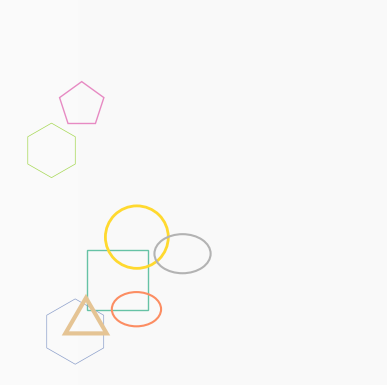[{"shape": "square", "thickness": 1, "radius": 0.39, "center": [0.303, 0.273]}, {"shape": "oval", "thickness": 1.5, "radius": 0.32, "center": [0.352, 0.197]}, {"shape": "hexagon", "thickness": 0.5, "radius": 0.42, "center": [0.194, 0.139]}, {"shape": "pentagon", "thickness": 1, "radius": 0.3, "center": [0.211, 0.728]}, {"shape": "hexagon", "thickness": 0.5, "radius": 0.35, "center": [0.133, 0.609]}, {"shape": "circle", "thickness": 2, "radius": 0.41, "center": [0.353, 0.384]}, {"shape": "triangle", "thickness": 3, "radius": 0.31, "center": [0.222, 0.165]}, {"shape": "oval", "thickness": 1.5, "radius": 0.36, "center": [0.471, 0.341]}]